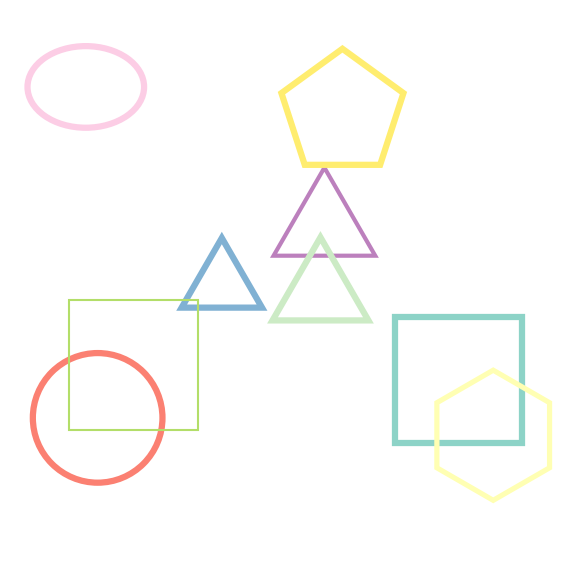[{"shape": "square", "thickness": 3, "radius": 0.55, "center": [0.794, 0.341]}, {"shape": "hexagon", "thickness": 2.5, "radius": 0.56, "center": [0.854, 0.245]}, {"shape": "circle", "thickness": 3, "radius": 0.56, "center": [0.169, 0.276]}, {"shape": "triangle", "thickness": 3, "radius": 0.4, "center": [0.384, 0.507]}, {"shape": "square", "thickness": 1, "radius": 0.56, "center": [0.231, 0.367]}, {"shape": "oval", "thickness": 3, "radius": 0.5, "center": [0.149, 0.849]}, {"shape": "triangle", "thickness": 2, "radius": 0.51, "center": [0.562, 0.607]}, {"shape": "triangle", "thickness": 3, "radius": 0.48, "center": [0.555, 0.492]}, {"shape": "pentagon", "thickness": 3, "radius": 0.56, "center": [0.593, 0.804]}]